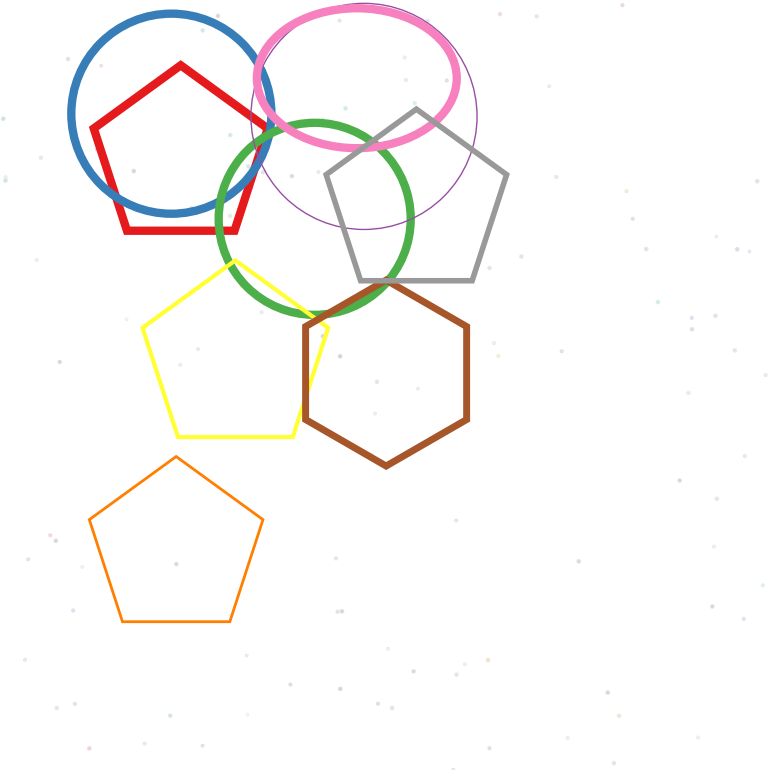[{"shape": "pentagon", "thickness": 3, "radius": 0.59, "center": [0.235, 0.796]}, {"shape": "circle", "thickness": 3, "radius": 0.65, "center": [0.223, 0.852]}, {"shape": "circle", "thickness": 3, "radius": 0.62, "center": [0.409, 0.716]}, {"shape": "circle", "thickness": 0.5, "radius": 0.73, "center": [0.473, 0.849]}, {"shape": "pentagon", "thickness": 1, "radius": 0.59, "center": [0.229, 0.289]}, {"shape": "pentagon", "thickness": 1.5, "radius": 0.63, "center": [0.306, 0.535]}, {"shape": "hexagon", "thickness": 2.5, "radius": 0.6, "center": [0.501, 0.516]}, {"shape": "oval", "thickness": 3, "radius": 0.65, "center": [0.463, 0.898]}, {"shape": "pentagon", "thickness": 2, "radius": 0.62, "center": [0.541, 0.735]}]